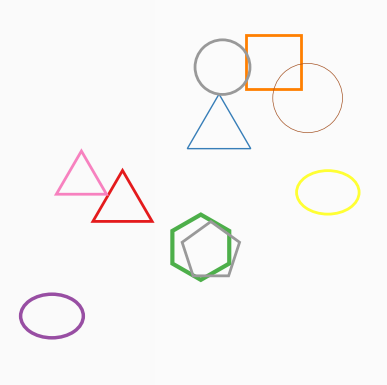[{"shape": "triangle", "thickness": 2, "radius": 0.44, "center": [0.316, 0.469]}, {"shape": "triangle", "thickness": 1, "radius": 0.47, "center": [0.565, 0.661]}, {"shape": "hexagon", "thickness": 3, "radius": 0.42, "center": [0.518, 0.358]}, {"shape": "oval", "thickness": 2.5, "radius": 0.4, "center": [0.134, 0.179]}, {"shape": "square", "thickness": 2, "radius": 0.35, "center": [0.705, 0.84]}, {"shape": "oval", "thickness": 2, "radius": 0.4, "center": [0.846, 0.5]}, {"shape": "circle", "thickness": 0.5, "radius": 0.45, "center": [0.794, 0.745]}, {"shape": "triangle", "thickness": 2, "radius": 0.37, "center": [0.21, 0.533]}, {"shape": "circle", "thickness": 2, "radius": 0.35, "center": [0.574, 0.826]}, {"shape": "pentagon", "thickness": 2, "radius": 0.39, "center": [0.544, 0.347]}]